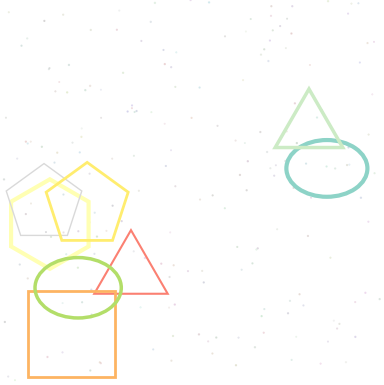[{"shape": "oval", "thickness": 3, "radius": 0.53, "center": [0.849, 0.563]}, {"shape": "hexagon", "thickness": 3, "radius": 0.58, "center": [0.129, 0.418]}, {"shape": "triangle", "thickness": 1.5, "radius": 0.55, "center": [0.34, 0.292]}, {"shape": "square", "thickness": 2, "radius": 0.56, "center": [0.185, 0.132]}, {"shape": "oval", "thickness": 2.5, "radius": 0.56, "center": [0.203, 0.253]}, {"shape": "pentagon", "thickness": 1, "radius": 0.52, "center": [0.114, 0.472]}, {"shape": "triangle", "thickness": 2.5, "radius": 0.51, "center": [0.803, 0.667]}, {"shape": "pentagon", "thickness": 2, "radius": 0.56, "center": [0.226, 0.466]}]